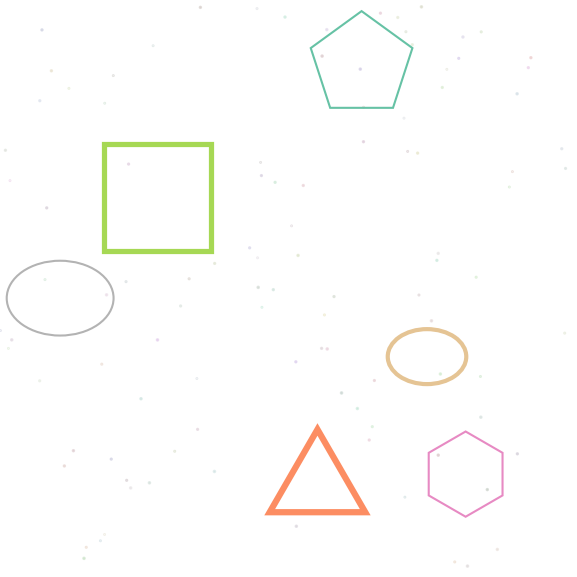[{"shape": "pentagon", "thickness": 1, "radius": 0.46, "center": [0.626, 0.887]}, {"shape": "triangle", "thickness": 3, "radius": 0.48, "center": [0.55, 0.16]}, {"shape": "hexagon", "thickness": 1, "radius": 0.37, "center": [0.806, 0.178]}, {"shape": "square", "thickness": 2.5, "radius": 0.46, "center": [0.272, 0.658]}, {"shape": "oval", "thickness": 2, "radius": 0.34, "center": [0.739, 0.382]}, {"shape": "oval", "thickness": 1, "radius": 0.46, "center": [0.104, 0.483]}]